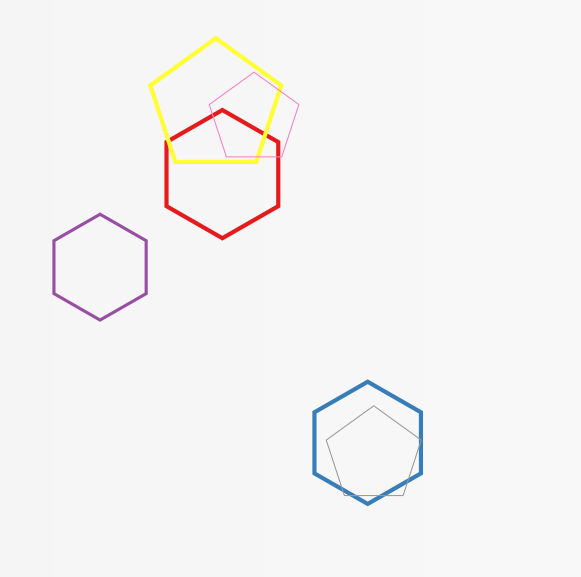[{"shape": "hexagon", "thickness": 2, "radius": 0.55, "center": [0.383, 0.698]}, {"shape": "hexagon", "thickness": 2, "radius": 0.53, "center": [0.633, 0.232]}, {"shape": "hexagon", "thickness": 1.5, "radius": 0.46, "center": [0.172, 0.537]}, {"shape": "pentagon", "thickness": 2, "radius": 0.59, "center": [0.371, 0.815]}, {"shape": "pentagon", "thickness": 0.5, "radius": 0.41, "center": [0.437, 0.793]}, {"shape": "pentagon", "thickness": 0.5, "radius": 0.43, "center": [0.643, 0.211]}]